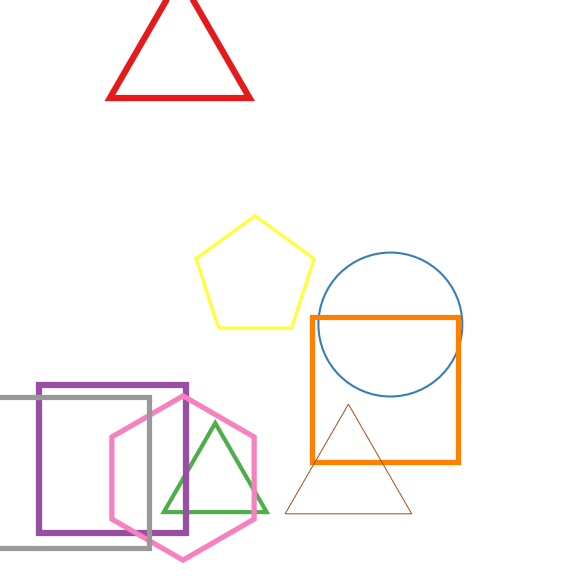[{"shape": "triangle", "thickness": 3, "radius": 0.7, "center": [0.311, 0.899]}, {"shape": "circle", "thickness": 1, "radius": 0.62, "center": [0.676, 0.437]}, {"shape": "triangle", "thickness": 2, "radius": 0.51, "center": [0.373, 0.164]}, {"shape": "square", "thickness": 3, "radius": 0.64, "center": [0.195, 0.204]}, {"shape": "square", "thickness": 2.5, "radius": 0.63, "center": [0.666, 0.325]}, {"shape": "pentagon", "thickness": 1.5, "radius": 0.54, "center": [0.442, 0.518]}, {"shape": "triangle", "thickness": 0.5, "radius": 0.63, "center": [0.603, 0.173]}, {"shape": "hexagon", "thickness": 2.5, "radius": 0.71, "center": [0.317, 0.171]}, {"shape": "square", "thickness": 2.5, "radius": 0.65, "center": [0.127, 0.181]}]